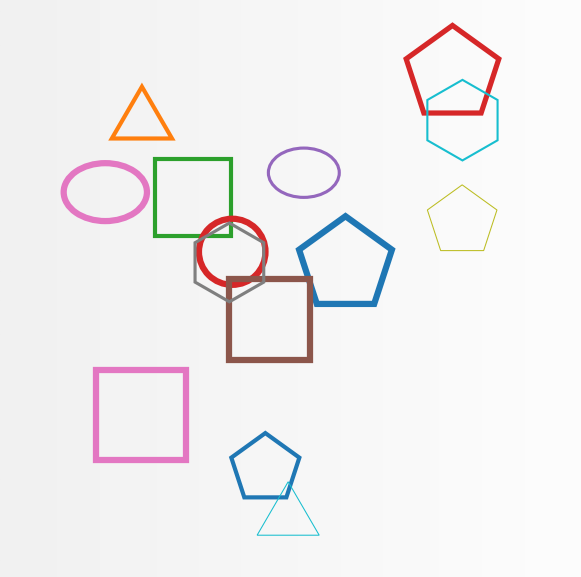[{"shape": "pentagon", "thickness": 2, "radius": 0.31, "center": [0.457, 0.188]}, {"shape": "pentagon", "thickness": 3, "radius": 0.42, "center": [0.594, 0.541]}, {"shape": "triangle", "thickness": 2, "radius": 0.3, "center": [0.244, 0.789]}, {"shape": "square", "thickness": 2, "radius": 0.33, "center": [0.332, 0.657]}, {"shape": "pentagon", "thickness": 2.5, "radius": 0.42, "center": [0.778, 0.871]}, {"shape": "circle", "thickness": 3, "radius": 0.29, "center": [0.4, 0.563]}, {"shape": "oval", "thickness": 1.5, "radius": 0.3, "center": [0.523, 0.7]}, {"shape": "square", "thickness": 3, "radius": 0.35, "center": [0.464, 0.445]}, {"shape": "square", "thickness": 3, "radius": 0.39, "center": [0.242, 0.281]}, {"shape": "oval", "thickness": 3, "radius": 0.36, "center": [0.181, 0.666]}, {"shape": "hexagon", "thickness": 1.5, "radius": 0.34, "center": [0.395, 0.545]}, {"shape": "pentagon", "thickness": 0.5, "radius": 0.31, "center": [0.795, 0.616]}, {"shape": "triangle", "thickness": 0.5, "radius": 0.31, "center": [0.496, 0.103]}, {"shape": "hexagon", "thickness": 1, "radius": 0.35, "center": [0.796, 0.791]}]